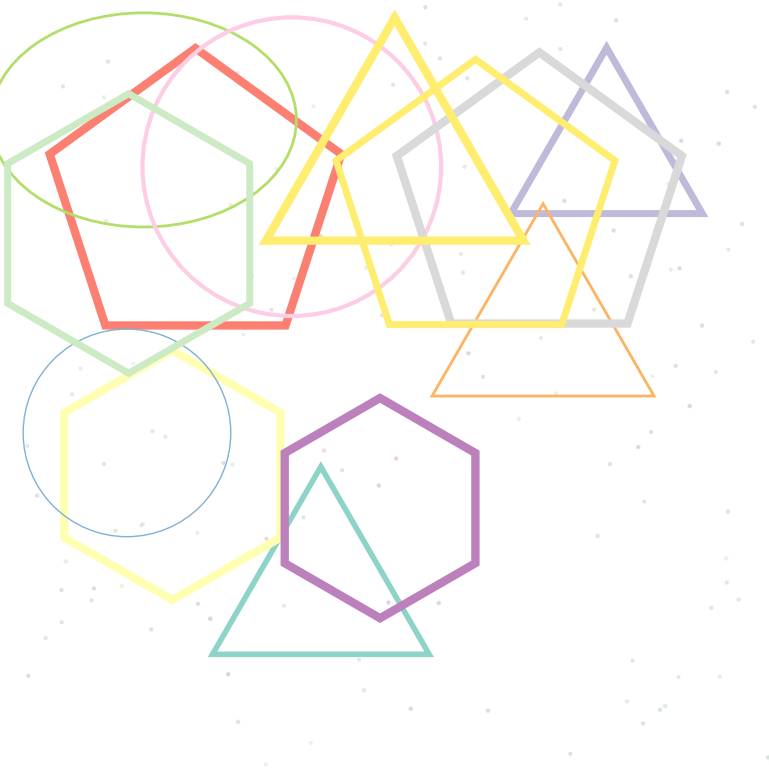[{"shape": "triangle", "thickness": 2, "radius": 0.81, "center": [0.417, 0.231]}, {"shape": "hexagon", "thickness": 3, "radius": 0.81, "center": [0.224, 0.383]}, {"shape": "triangle", "thickness": 2.5, "radius": 0.72, "center": [0.788, 0.794]}, {"shape": "pentagon", "thickness": 3, "radius": 1.0, "center": [0.254, 0.738]}, {"shape": "circle", "thickness": 0.5, "radius": 0.67, "center": [0.165, 0.438]}, {"shape": "triangle", "thickness": 1, "radius": 0.83, "center": [0.705, 0.569]}, {"shape": "oval", "thickness": 1, "radius": 0.99, "center": [0.186, 0.844]}, {"shape": "circle", "thickness": 1.5, "radius": 0.97, "center": [0.379, 0.784]}, {"shape": "pentagon", "thickness": 3, "radius": 0.97, "center": [0.7, 0.737]}, {"shape": "hexagon", "thickness": 3, "radius": 0.71, "center": [0.494, 0.34]}, {"shape": "hexagon", "thickness": 2.5, "radius": 0.91, "center": [0.167, 0.697]}, {"shape": "pentagon", "thickness": 2.5, "radius": 0.95, "center": [0.618, 0.733]}, {"shape": "triangle", "thickness": 3, "radius": 0.97, "center": [0.513, 0.784]}]